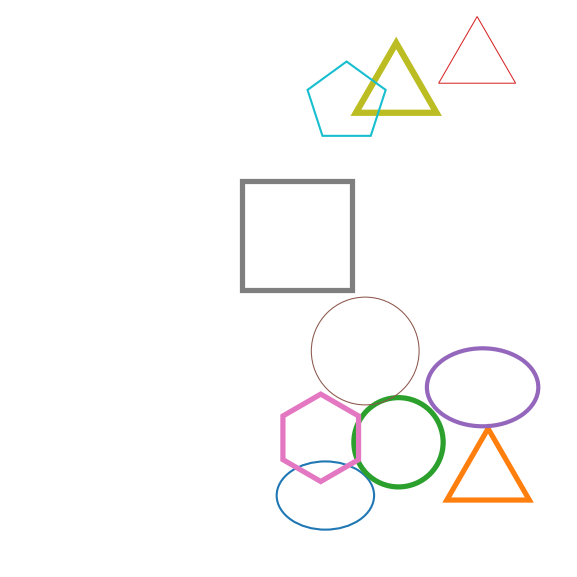[{"shape": "oval", "thickness": 1, "radius": 0.42, "center": [0.563, 0.141]}, {"shape": "triangle", "thickness": 2.5, "radius": 0.41, "center": [0.845, 0.175]}, {"shape": "circle", "thickness": 2.5, "radius": 0.39, "center": [0.69, 0.233]}, {"shape": "triangle", "thickness": 0.5, "radius": 0.38, "center": [0.826, 0.894]}, {"shape": "oval", "thickness": 2, "radius": 0.48, "center": [0.836, 0.328]}, {"shape": "circle", "thickness": 0.5, "radius": 0.47, "center": [0.632, 0.391]}, {"shape": "hexagon", "thickness": 2.5, "radius": 0.38, "center": [0.555, 0.241]}, {"shape": "square", "thickness": 2.5, "radius": 0.47, "center": [0.514, 0.591]}, {"shape": "triangle", "thickness": 3, "radius": 0.4, "center": [0.686, 0.844]}, {"shape": "pentagon", "thickness": 1, "radius": 0.36, "center": [0.6, 0.821]}]